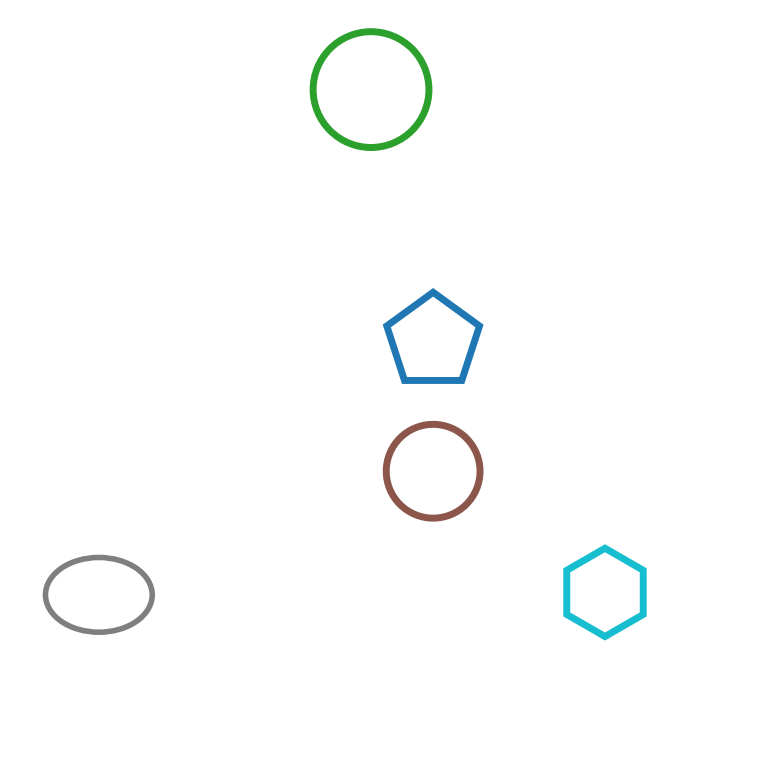[{"shape": "pentagon", "thickness": 2.5, "radius": 0.32, "center": [0.563, 0.557]}, {"shape": "circle", "thickness": 2.5, "radius": 0.38, "center": [0.482, 0.884]}, {"shape": "circle", "thickness": 2.5, "radius": 0.3, "center": [0.563, 0.388]}, {"shape": "oval", "thickness": 2, "radius": 0.35, "center": [0.128, 0.227]}, {"shape": "hexagon", "thickness": 2.5, "radius": 0.29, "center": [0.786, 0.231]}]